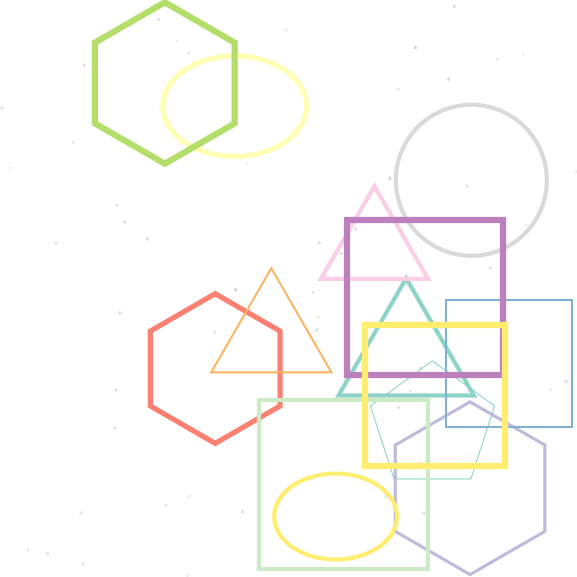[{"shape": "pentagon", "thickness": 0.5, "radius": 0.57, "center": [0.749, 0.261]}, {"shape": "triangle", "thickness": 2, "radius": 0.68, "center": [0.703, 0.382]}, {"shape": "oval", "thickness": 2.5, "radius": 0.62, "center": [0.406, 0.815]}, {"shape": "hexagon", "thickness": 1.5, "radius": 0.75, "center": [0.814, 0.154]}, {"shape": "hexagon", "thickness": 2.5, "radius": 0.65, "center": [0.373, 0.361]}, {"shape": "square", "thickness": 1, "radius": 0.55, "center": [0.881, 0.37]}, {"shape": "triangle", "thickness": 1, "radius": 0.6, "center": [0.47, 0.414]}, {"shape": "hexagon", "thickness": 3, "radius": 0.7, "center": [0.285, 0.855]}, {"shape": "triangle", "thickness": 2, "radius": 0.54, "center": [0.648, 0.57]}, {"shape": "circle", "thickness": 2, "radius": 0.65, "center": [0.816, 0.687]}, {"shape": "square", "thickness": 3, "radius": 0.67, "center": [0.736, 0.484]}, {"shape": "square", "thickness": 2, "radius": 0.73, "center": [0.595, 0.16]}, {"shape": "oval", "thickness": 2, "radius": 0.53, "center": [0.581, 0.105]}, {"shape": "square", "thickness": 3, "radius": 0.61, "center": [0.753, 0.315]}]